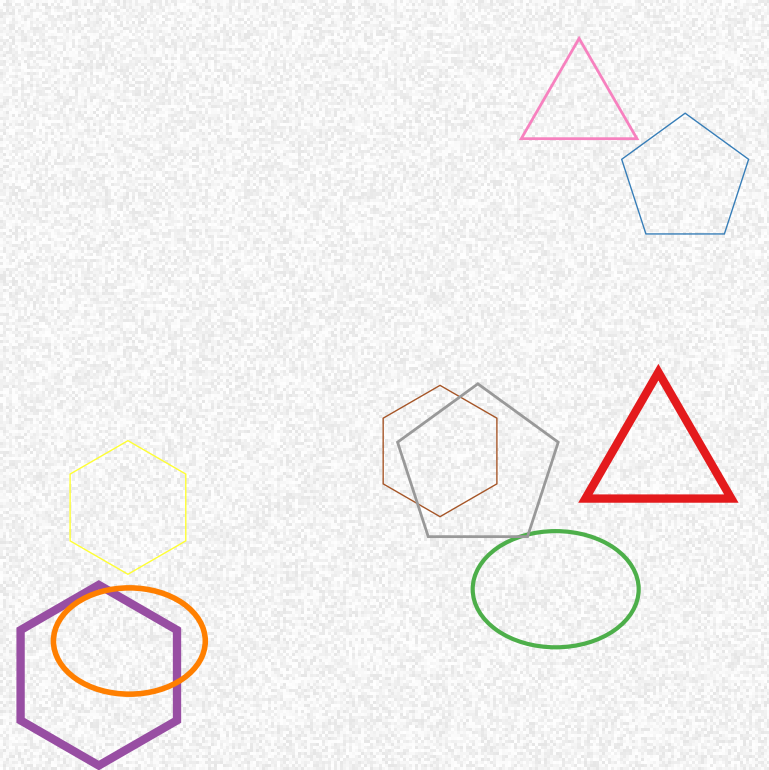[{"shape": "triangle", "thickness": 3, "radius": 0.55, "center": [0.855, 0.407]}, {"shape": "pentagon", "thickness": 0.5, "radius": 0.43, "center": [0.89, 0.766]}, {"shape": "oval", "thickness": 1.5, "radius": 0.54, "center": [0.722, 0.235]}, {"shape": "hexagon", "thickness": 3, "radius": 0.59, "center": [0.128, 0.123]}, {"shape": "oval", "thickness": 2, "radius": 0.49, "center": [0.168, 0.168]}, {"shape": "hexagon", "thickness": 0.5, "radius": 0.43, "center": [0.166, 0.341]}, {"shape": "hexagon", "thickness": 0.5, "radius": 0.43, "center": [0.571, 0.414]}, {"shape": "triangle", "thickness": 1, "radius": 0.43, "center": [0.752, 0.863]}, {"shape": "pentagon", "thickness": 1, "radius": 0.55, "center": [0.621, 0.392]}]